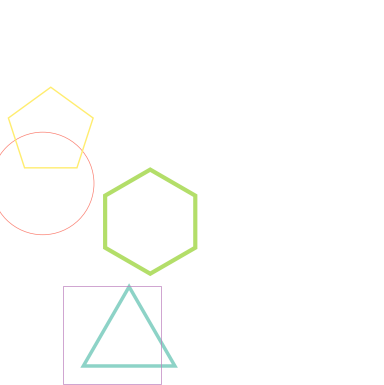[{"shape": "triangle", "thickness": 2.5, "radius": 0.69, "center": [0.335, 0.118]}, {"shape": "circle", "thickness": 0.5, "radius": 0.67, "center": [0.111, 0.523]}, {"shape": "hexagon", "thickness": 3, "radius": 0.68, "center": [0.39, 0.424]}, {"shape": "square", "thickness": 0.5, "radius": 0.64, "center": [0.29, 0.13]}, {"shape": "pentagon", "thickness": 1, "radius": 0.58, "center": [0.132, 0.658]}]